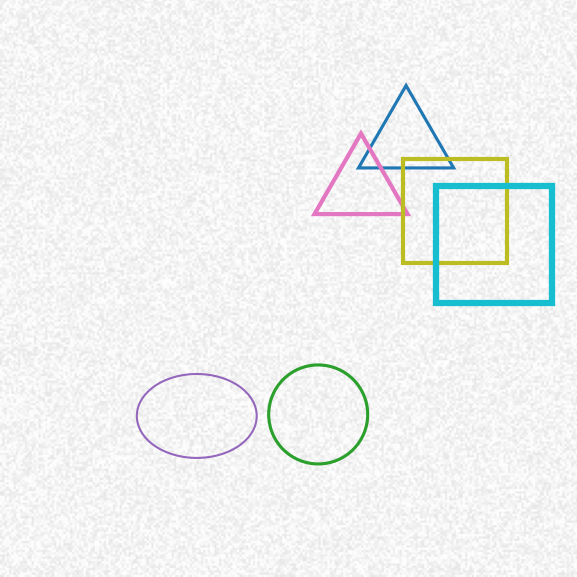[{"shape": "triangle", "thickness": 1.5, "radius": 0.48, "center": [0.703, 0.756]}, {"shape": "circle", "thickness": 1.5, "radius": 0.43, "center": [0.551, 0.281]}, {"shape": "oval", "thickness": 1, "radius": 0.52, "center": [0.341, 0.279]}, {"shape": "triangle", "thickness": 2, "radius": 0.47, "center": [0.625, 0.675]}, {"shape": "square", "thickness": 2, "radius": 0.45, "center": [0.788, 0.634]}, {"shape": "square", "thickness": 3, "radius": 0.5, "center": [0.856, 0.576]}]